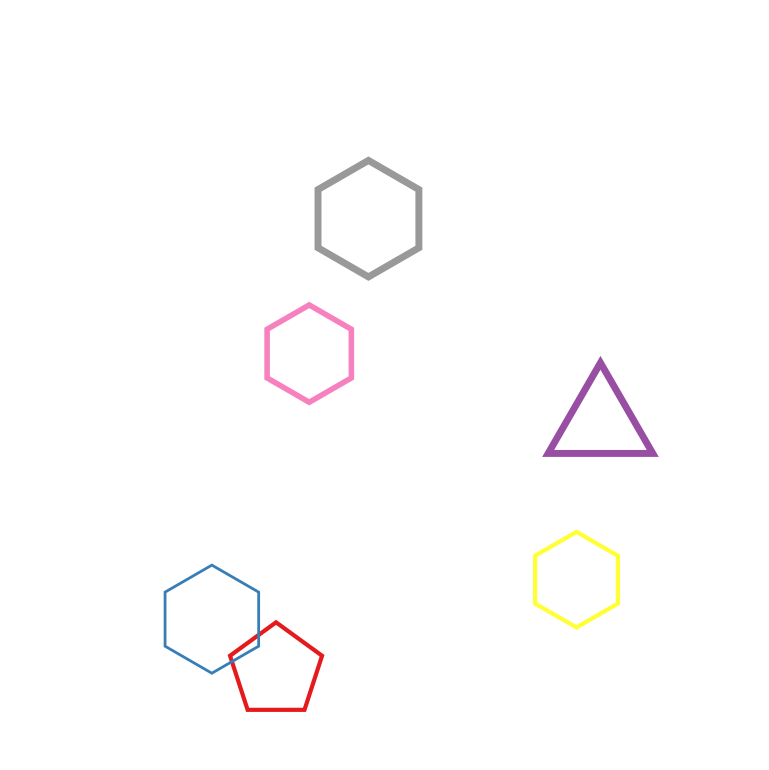[{"shape": "pentagon", "thickness": 1.5, "radius": 0.31, "center": [0.359, 0.129]}, {"shape": "hexagon", "thickness": 1, "radius": 0.35, "center": [0.275, 0.196]}, {"shape": "triangle", "thickness": 2.5, "radius": 0.39, "center": [0.78, 0.45]}, {"shape": "hexagon", "thickness": 1.5, "radius": 0.31, "center": [0.749, 0.247]}, {"shape": "hexagon", "thickness": 2, "radius": 0.32, "center": [0.402, 0.541]}, {"shape": "hexagon", "thickness": 2.5, "radius": 0.38, "center": [0.479, 0.716]}]